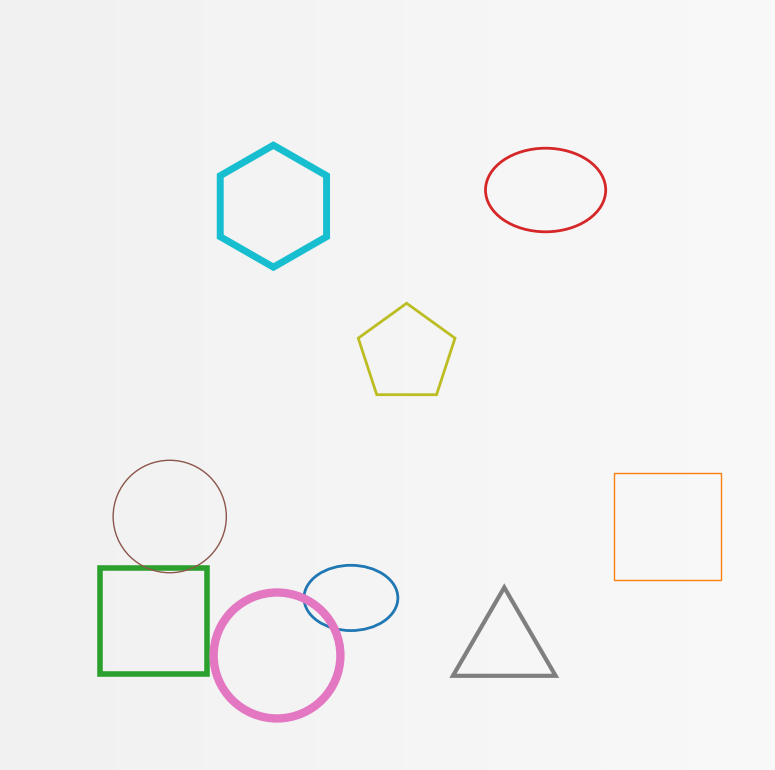[{"shape": "oval", "thickness": 1, "radius": 0.3, "center": [0.453, 0.223]}, {"shape": "square", "thickness": 0.5, "radius": 0.35, "center": [0.861, 0.316]}, {"shape": "square", "thickness": 2, "radius": 0.35, "center": [0.198, 0.194]}, {"shape": "oval", "thickness": 1, "radius": 0.39, "center": [0.704, 0.753]}, {"shape": "circle", "thickness": 0.5, "radius": 0.37, "center": [0.219, 0.329]}, {"shape": "circle", "thickness": 3, "radius": 0.41, "center": [0.357, 0.149]}, {"shape": "triangle", "thickness": 1.5, "radius": 0.38, "center": [0.651, 0.161]}, {"shape": "pentagon", "thickness": 1, "radius": 0.33, "center": [0.525, 0.541]}, {"shape": "hexagon", "thickness": 2.5, "radius": 0.4, "center": [0.353, 0.732]}]